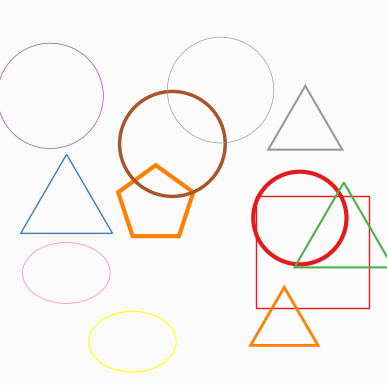[{"shape": "square", "thickness": 1, "radius": 0.73, "center": [0.807, 0.345]}, {"shape": "circle", "thickness": 3, "radius": 0.6, "center": [0.774, 0.434]}, {"shape": "triangle", "thickness": 1, "radius": 0.68, "center": [0.172, 0.462]}, {"shape": "triangle", "thickness": 1.5, "radius": 0.74, "center": [0.887, 0.379]}, {"shape": "circle", "thickness": 0.5, "radius": 0.68, "center": [0.13, 0.751]}, {"shape": "pentagon", "thickness": 3, "radius": 0.51, "center": [0.402, 0.469]}, {"shape": "triangle", "thickness": 2, "radius": 0.5, "center": [0.734, 0.153]}, {"shape": "oval", "thickness": 1, "radius": 0.56, "center": [0.342, 0.113]}, {"shape": "circle", "thickness": 2.5, "radius": 0.68, "center": [0.445, 0.626]}, {"shape": "oval", "thickness": 0.5, "radius": 0.57, "center": [0.171, 0.291]}, {"shape": "triangle", "thickness": 1.5, "radius": 0.55, "center": [0.788, 0.666]}, {"shape": "circle", "thickness": 0.5, "radius": 0.69, "center": [0.569, 0.766]}]